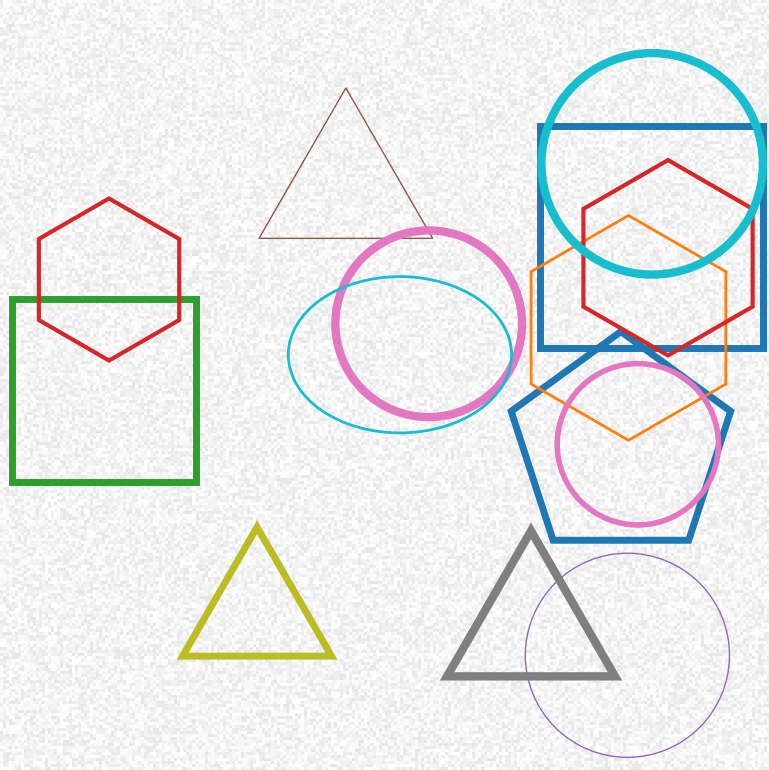[{"shape": "pentagon", "thickness": 2.5, "radius": 0.75, "center": [0.806, 0.42]}, {"shape": "square", "thickness": 2.5, "radius": 0.72, "center": [0.846, 0.692]}, {"shape": "hexagon", "thickness": 1, "radius": 0.73, "center": [0.816, 0.574]}, {"shape": "square", "thickness": 2.5, "radius": 0.59, "center": [0.135, 0.492]}, {"shape": "hexagon", "thickness": 1.5, "radius": 0.63, "center": [0.868, 0.665]}, {"shape": "hexagon", "thickness": 1.5, "radius": 0.53, "center": [0.142, 0.637]}, {"shape": "circle", "thickness": 0.5, "radius": 0.66, "center": [0.815, 0.149]}, {"shape": "triangle", "thickness": 0.5, "radius": 0.65, "center": [0.449, 0.756]}, {"shape": "circle", "thickness": 2, "radius": 0.52, "center": [0.828, 0.423]}, {"shape": "circle", "thickness": 3, "radius": 0.61, "center": [0.557, 0.58]}, {"shape": "triangle", "thickness": 3, "radius": 0.63, "center": [0.69, 0.185]}, {"shape": "triangle", "thickness": 2.5, "radius": 0.56, "center": [0.334, 0.204]}, {"shape": "oval", "thickness": 1, "radius": 0.72, "center": [0.519, 0.539]}, {"shape": "circle", "thickness": 3, "radius": 0.72, "center": [0.847, 0.787]}]